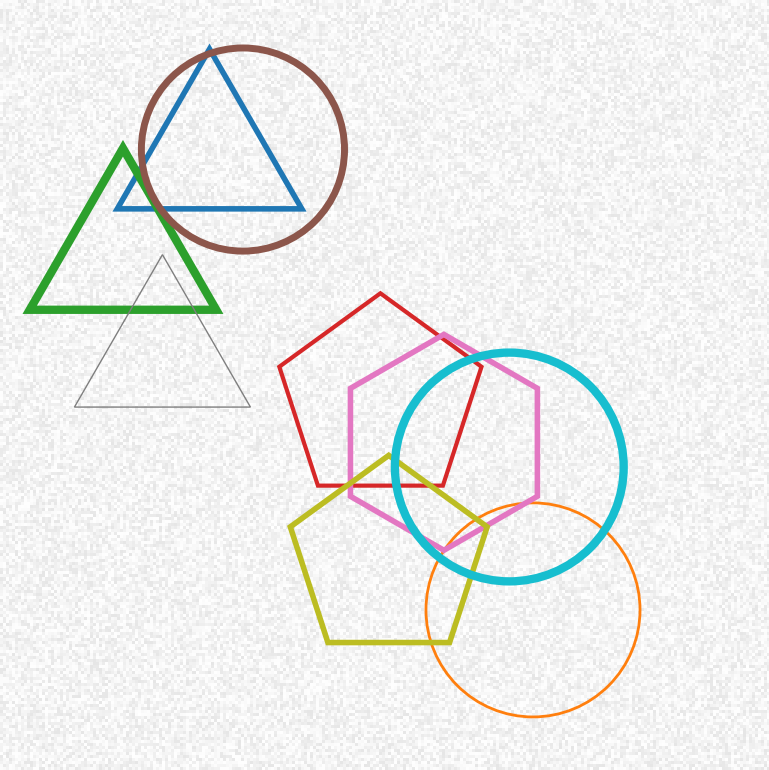[{"shape": "triangle", "thickness": 2, "radius": 0.69, "center": [0.272, 0.798]}, {"shape": "circle", "thickness": 1, "radius": 0.69, "center": [0.692, 0.208]}, {"shape": "triangle", "thickness": 3, "radius": 0.7, "center": [0.16, 0.668]}, {"shape": "pentagon", "thickness": 1.5, "radius": 0.69, "center": [0.494, 0.481]}, {"shape": "circle", "thickness": 2.5, "radius": 0.66, "center": [0.316, 0.806]}, {"shape": "hexagon", "thickness": 2, "radius": 0.7, "center": [0.577, 0.426]}, {"shape": "triangle", "thickness": 0.5, "radius": 0.66, "center": [0.211, 0.537]}, {"shape": "pentagon", "thickness": 2, "radius": 0.67, "center": [0.505, 0.274]}, {"shape": "circle", "thickness": 3, "radius": 0.74, "center": [0.661, 0.394]}]